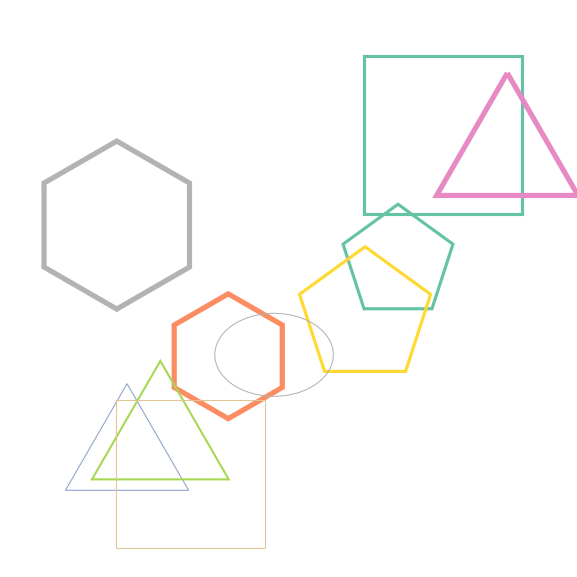[{"shape": "square", "thickness": 1.5, "radius": 0.68, "center": [0.767, 0.766]}, {"shape": "pentagon", "thickness": 1.5, "radius": 0.5, "center": [0.689, 0.545]}, {"shape": "hexagon", "thickness": 2.5, "radius": 0.54, "center": [0.395, 0.382]}, {"shape": "triangle", "thickness": 0.5, "radius": 0.62, "center": [0.22, 0.212]}, {"shape": "triangle", "thickness": 2.5, "radius": 0.71, "center": [0.878, 0.731]}, {"shape": "triangle", "thickness": 1, "radius": 0.68, "center": [0.278, 0.237]}, {"shape": "pentagon", "thickness": 1.5, "radius": 0.6, "center": [0.632, 0.453]}, {"shape": "square", "thickness": 0.5, "radius": 0.64, "center": [0.33, 0.178]}, {"shape": "hexagon", "thickness": 2.5, "radius": 0.73, "center": [0.202, 0.609]}, {"shape": "oval", "thickness": 0.5, "radius": 0.51, "center": [0.475, 0.385]}]